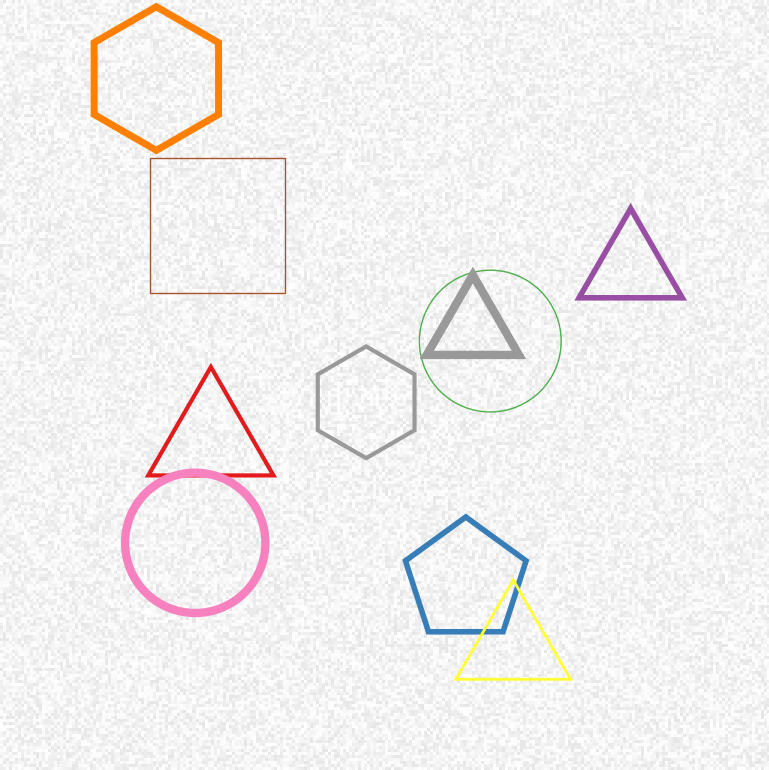[{"shape": "triangle", "thickness": 1.5, "radius": 0.47, "center": [0.274, 0.43]}, {"shape": "pentagon", "thickness": 2, "radius": 0.41, "center": [0.605, 0.246]}, {"shape": "circle", "thickness": 0.5, "radius": 0.46, "center": [0.637, 0.557]}, {"shape": "triangle", "thickness": 2, "radius": 0.39, "center": [0.819, 0.652]}, {"shape": "hexagon", "thickness": 2.5, "radius": 0.47, "center": [0.203, 0.898]}, {"shape": "triangle", "thickness": 1, "radius": 0.43, "center": [0.667, 0.161]}, {"shape": "square", "thickness": 0.5, "radius": 0.44, "center": [0.282, 0.708]}, {"shape": "circle", "thickness": 3, "radius": 0.46, "center": [0.254, 0.295]}, {"shape": "hexagon", "thickness": 1.5, "radius": 0.36, "center": [0.476, 0.478]}, {"shape": "triangle", "thickness": 3, "radius": 0.35, "center": [0.614, 0.574]}]